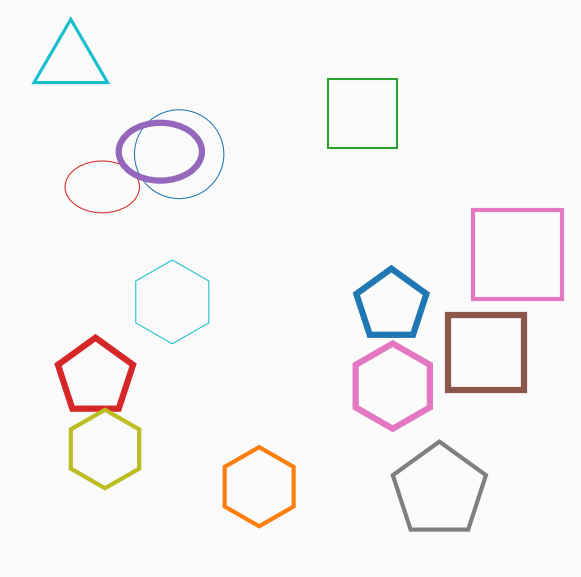[{"shape": "circle", "thickness": 0.5, "radius": 0.38, "center": [0.308, 0.732]}, {"shape": "pentagon", "thickness": 3, "radius": 0.32, "center": [0.673, 0.471]}, {"shape": "hexagon", "thickness": 2, "radius": 0.34, "center": [0.446, 0.156]}, {"shape": "square", "thickness": 1, "radius": 0.3, "center": [0.624, 0.803]}, {"shape": "oval", "thickness": 0.5, "radius": 0.32, "center": [0.176, 0.675]}, {"shape": "pentagon", "thickness": 3, "radius": 0.34, "center": [0.164, 0.346]}, {"shape": "oval", "thickness": 3, "radius": 0.36, "center": [0.276, 0.736]}, {"shape": "square", "thickness": 3, "radius": 0.32, "center": [0.836, 0.389]}, {"shape": "hexagon", "thickness": 3, "radius": 0.37, "center": [0.676, 0.331]}, {"shape": "square", "thickness": 2, "radius": 0.38, "center": [0.89, 0.558]}, {"shape": "pentagon", "thickness": 2, "radius": 0.42, "center": [0.756, 0.15]}, {"shape": "hexagon", "thickness": 2, "radius": 0.34, "center": [0.181, 0.222]}, {"shape": "hexagon", "thickness": 0.5, "radius": 0.36, "center": [0.296, 0.476]}, {"shape": "triangle", "thickness": 1.5, "radius": 0.37, "center": [0.122, 0.893]}]